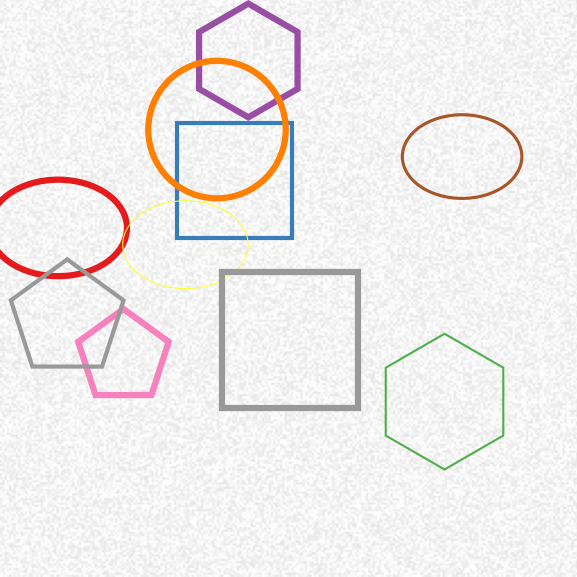[{"shape": "oval", "thickness": 3, "radius": 0.6, "center": [0.101, 0.604]}, {"shape": "square", "thickness": 2, "radius": 0.5, "center": [0.406, 0.687]}, {"shape": "hexagon", "thickness": 1, "radius": 0.59, "center": [0.77, 0.304]}, {"shape": "hexagon", "thickness": 3, "radius": 0.49, "center": [0.43, 0.894]}, {"shape": "circle", "thickness": 3, "radius": 0.6, "center": [0.376, 0.775]}, {"shape": "oval", "thickness": 0.5, "radius": 0.54, "center": [0.321, 0.575]}, {"shape": "oval", "thickness": 1.5, "radius": 0.52, "center": [0.8, 0.728]}, {"shape": "pentagon", "thickness": 3, "radius": 0.41, "center": [0.214, 0.382]}, {"shape": "pentagon", "thickness": 2, "radius": 0.51, "center": [0.116, 0.447]}, {"shape": "square", "thickness": 3, "radius": 0.59, "center": [0.502, 0.41]}]